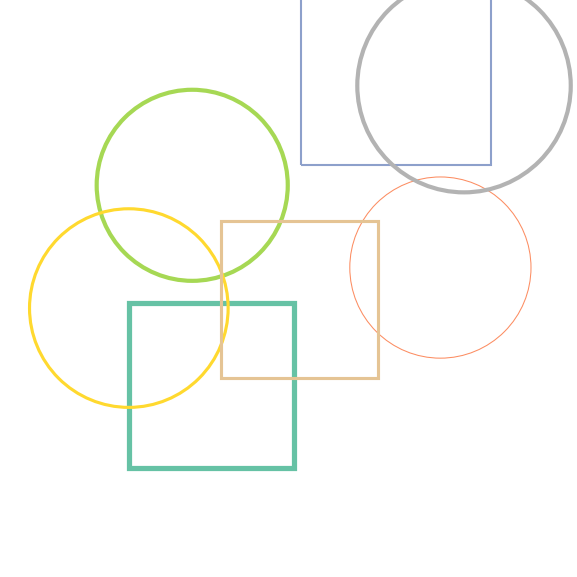[{"shape": "square", "thickness": 2.5, "radius": 0.72, "center": [0.366, 0.331]}, {"shape": "circle", "thickness": 0.5, "radius": 0.78, "center": [0.763, 0.536]}, {"shape": "square", "thickness": 1, "radius": 0.82, "center": [0.685, 0.878]}, {"shape": "circle", "thickness": 2, "radius": 0.83, "center": [0.333, 0.678]}, {"shape": "circle", "thickness": 1.5, "radius": 0.86, "center": [0.223, 0.466]}, {"shape": "square", "thickness": 1.5, "radius": 0.68, "center": [0.518, 0.481]}, {"shape": "circle", "thickness": 2, "radius": 0.92, "center": [0.804, 0.851]}]